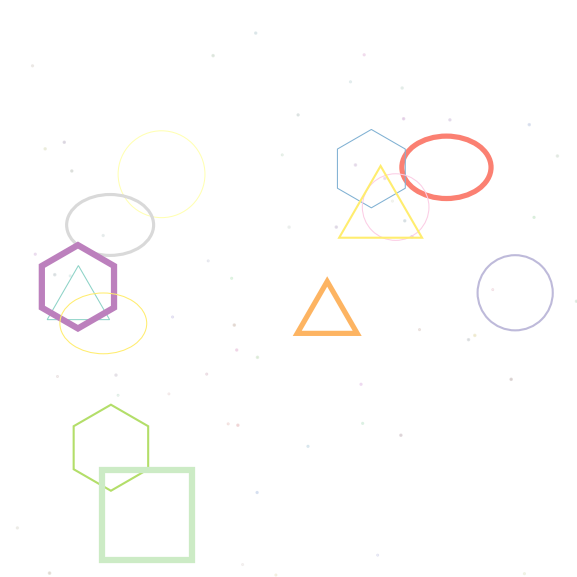[{"shape": "triangle", "thickness": 0.5, "radius": 0.31, "center": [0.136, 0.477]}, {"shape": "circle", "thickness": 0.5, "radius": 0.38, "center": [0.28, 0.697]}, {"shape": "circle", "thickness": 1, "radius": 0.33, "center": [0.892, 0.492]}, {"shape": "oval", "thickness": 2.5, "radius": 0.39, "center": [0.773, 0.709]}, {"shape": "hexagon", "thickness": 0.5, "radius": 0.34, "center": [0.643, 0.707]}, {"shape": "triangle", "thickness": 2.5, "radius": 0.3, "center": [0.567, 0.452]}, {"shape": "hexagon", "thickness": 1, "radius": 0.37, "center": [0.192, 0.224]}, {"shape": "circle", "thickness": 0.5, "radius": 0.29, "center": [0.685, 0.641]}, {"shape": "oval", "thickness": 1.5, "radius": 0.38, "center": [0.191, 0.61]}, {"shape": "hexagon", "thickness": 3, "radius": 0.36, "center": [0.135, 0.503]}, {"shape": "square", "thickness": 3, "radius": 0.39, "center": [0.254, 0.107]}, {"shape": "triangle", "thickness": 1, "radius": 0.41, "center": [0.659, 0.629]}, {"shape": "oval", "thickness": 0.5, "radius": 0.38, "center": [0.179, 0.439]}]